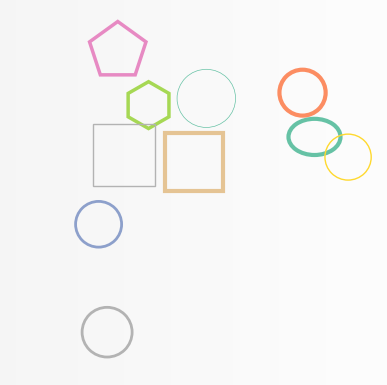[{"shape": "oval", "thickness": 3, "radius": 0.34, "center": [0.812, 0.644]}, {"shape": "circle", "thickness": 0.5, "radius": 0.38, "center": [0.532, 0.744]}, {"shape": "circle", "thickness": 3, "radius": 0.3, "center": [0.781, 0.759]}, {"shape": "circle", "thickness": 2, "radius": 0.3, "center": [0.254, 0.417]}, {"shape": "pentagon", "thickness": 2.5, "radius": 0.38, "center": [0.304, 0.868]}, {"shape": "hexagon", "thickness": 2.5, "radius": 0.3, "center": [0.383, 0.727]}, {"shape": "circle", "thickness": 1, "radius": 0.3, "center": [0.898, 0.592]}, {"shape": "square", "thickness": 3, "radius": 0.38, "center": [0.501, 0.579]}, {"shape": "circle", "thickness": 2, "radius": 0.32, "center": [0.276, 0.137]}, {"shape": "square", "thickness": 1, "radius": 0.4, "center": [0.321, 0.597]}]